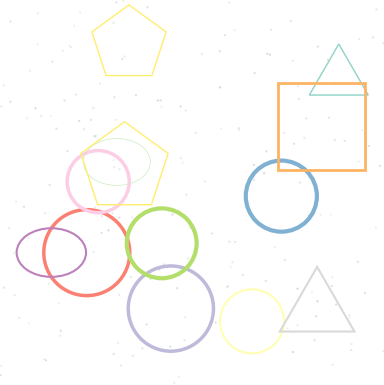[{"shape": "triangle", "thickness": 1, "radius": 0.44, "center": [0.88, 0.797]}, {"shape": "circle", "thickness": 1.5, "radius": 0.42, "center": [0.655, 0.165]}, {"shape": "circle", "thickness": 2.5, "radius": 0.55, "center": [0.444, 0.198]}, {"shape": "circle", "thickness": 2.5, "radius": 0.56, "center": [0.225, 0.344]}, {"shape": "circle", "thickness": 3, "radius": 0.46, "center": [0.731, 0.491]}, {"shape": "square", "thickness": 2, "radius": 0.56, "center": [0.834, 0.671]}, {"shape": "circle", "thickness": 3, "radius": 0.45, "center": [0.42, 0.368]}, {"shape": "circle", "thickness": 2.5, "radius": 0.4, "center": [0.255, 0.528]}, {"shape": "triangle", "thickness": 1.5, "radius": 0.56, "center": [0.824, 0.195]}, {"shape": "oval", "thickness": 1.5, "radius": 0.45, "center": [0.133, 0.344]}, {"shape": "oval", "thickness": 0.5, "radius": 0.44, "center": [0.303, 0.579]}, {"shape": "pentagon", "thickness": 1, "radius": 0.6, "center": [0.323, 0.565]}, {"shape": "pentagon", "thickness": 1, "radius": 0.51, "center": [0.335, 0.886]}]